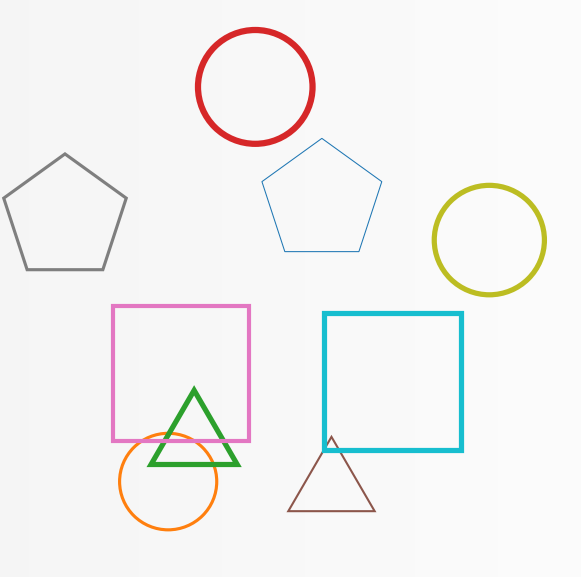[{"shape": "pentagon", "thickness": 0.5, "radius": 0.54, "center": [0.554, 0.651]}, {"shape": "circle", "thickness": 1.5, "radius": 0.42, "center": [0.289, 0.165]}, {"shape": "triangle", "thickness": 2.5, "radius": 0.43, "center": [0.334, 0.238]}, {"shape": "circle", "thickness": 3, "radius": 0.49, "center": [0.439, 0.849]}, {"shape": "triangle", "thickness": 1, "radius": 0.43, "center": [0.57, 0.157]}, {"shape": "square", "thickness": 2, "radius": 0.58, "center": [0.311, 0.353]}, {"shape": "pentagon", "thickness": 1.5, "radius": 0.55, "center": [0.112, 0.622]}, {"shape": "circle", "thickness": 2.5, "radius": 0.47, "center": [0.842, 0.583]}, {"shape": "square", "thickness": 2.5, "radius": 0.59, "center": [0.675, 0.339]}]